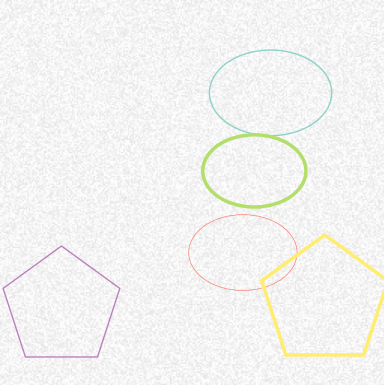[{"shape": "oval", "thickness": 1, "radius": 0.79, "center": [0.703, 0.759]}, {"shape": "oval", "thickness": 0.5, "radius": 0.7, "center": [0.631, 0.344]}, {"shape": "oval", "thickness": 2.5, "radius": 0.67, "center": [0.661, 0.556]}, {"shape": "pentagon", "thickness": 1, "radius": 0.8, "center": [0.16, 0.202]}, {"shape": "pentagon", "thickness": 2.5, "radius": 0.86, "center": [0.844, 0.217]}]